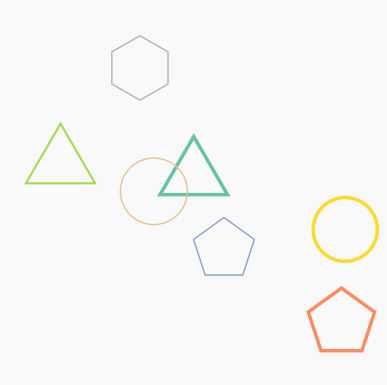[{"shape": "triangle", "thickness": 2.5, "radius": 0.5, "center": [0.5, 0.545]}, {"shape": "pentagon", "thickness": 2.5, "radius": 0.45, "center": [0.881, 0.162]}, {"shape": "pentagon", "thickness": 1, "radius": 0.41, "center": [0.578, 0.352]}, {"shape": "triangle", "thickness": 1.5, "radius": 0.52, "center": [0.156, 0.576]}, {"shape": "circle", "thickness": 2.5, "radius": 0.41, "center": [0.891, 0.404]}, {"shape": "circle", "thickness": 1, "radius": 0.43, "center": [0.397, 0.503]}, {"shape": "hexagon", "thickness": 1, "radius": 0.42, "center": [0.361, 0.824]}]